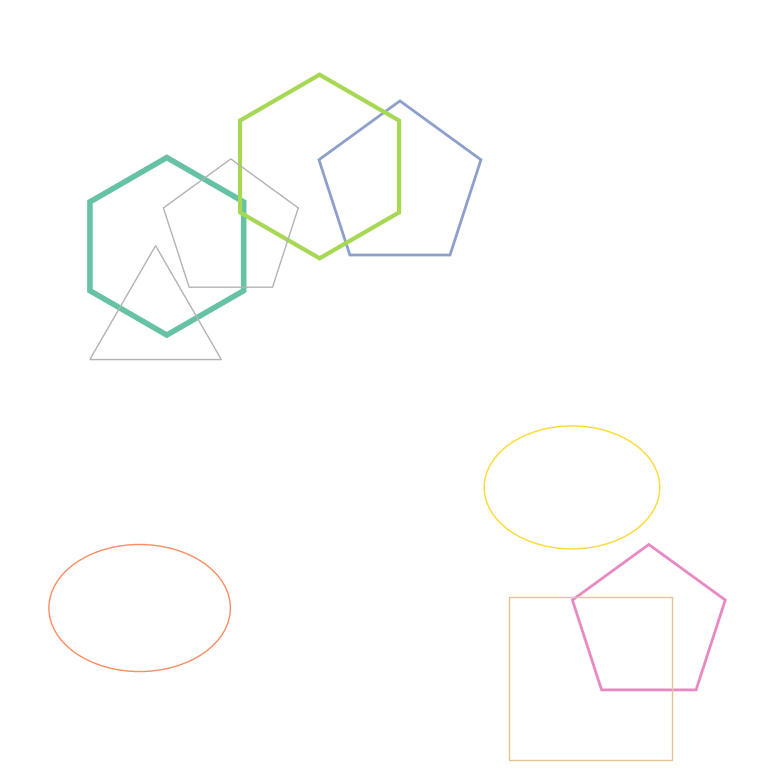[{"shape": "hexagon", "thickness": 2, "radius": 0.58, "center": [0.217, 0.68]}, {"shape": "oval", "thickness": 0.5, "radius": 0.59, "center": [0.181, 0.21]}, {"shape": "pentagon", "thickness": 1, "radius": 0.55, "center": [0.519, 0.758]}, {"shape": "pentagon", "thickness": 1, "radius": 0.52, "center": [0.843, 0.188]}, {"shape": "hexagon", "thickness": 1.5, "radius": 0.6, "center": [0.415, 0.784]}, {"shape": "oval", "thickness": 0.5, "radius": 0.57, "center": [0.743, 0.367]}, {"shape": "square", "thickness": 0.5, "radius": 0.53, "center": [0.767, 0.119]}, {"shape": "triangle", "thickness": 0.5, "radius": 0.49, "center": [0.202, 0.582]}, {"shape": "pentagon", "thickness": 0.5, "radius": 0.46, "center": [0.3, 0.702]}]